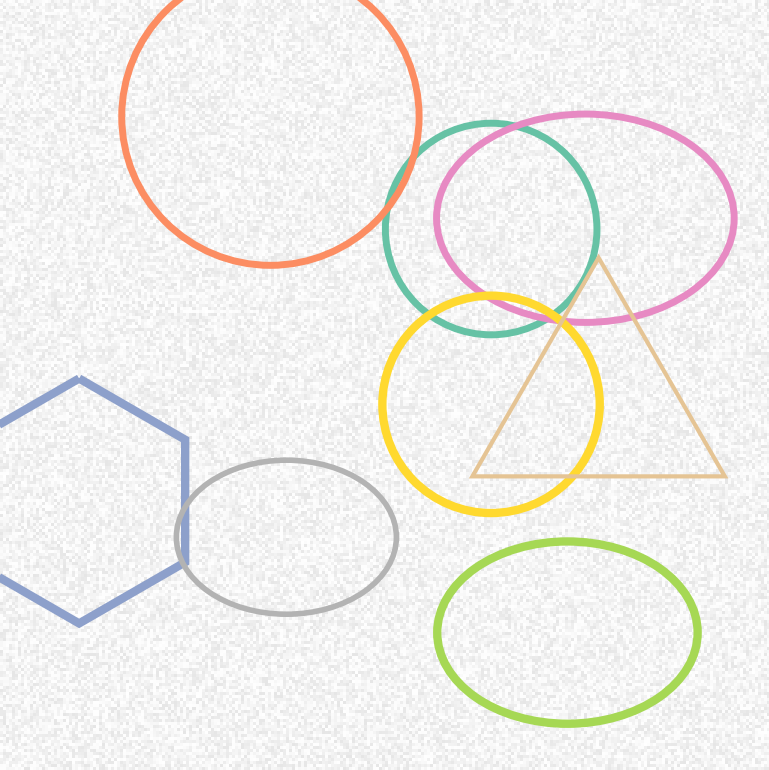[{"shape": "circle", "thickness": 2.5, "radius": 0.69, "center": [0.638, 0.703]}, {"shape": "circle", "thickness": 2.5, "radius": 0.97, "center": [0.351, 0.849]}, {"shape": "hexagon", "thickness": 3, "radius": 0.8, "center": [0.103, 0.349]}, {"shape": "oval", "thickness": 2.5, "radius": 0.97, "center": [0.76, 0.717]}, {"shape": "oval", "thickness": 3, "radius": 0.85, "center": [0.737, 0.178]}, {"shape": "circle", "thickness": 3, "radius": 0.71, "center": [0.638, 0.475]}, {"shape": "triangle", "thickness": 1.5, "radius": 0.95, "center": [0.777, 0.476]}, {"shape": "oval", "thickness": 2, "radius": 0.71, "center": [0.372, 0.302]}]